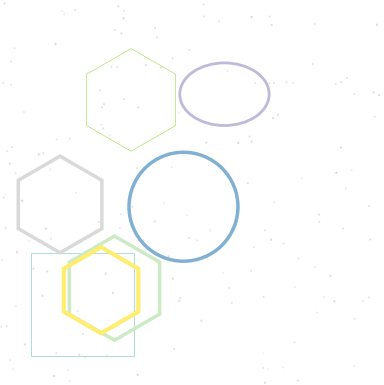[{"shape": "square", "thickness": 0.5, "radius": 0.67, "center": [0.213, 0.209]}, {"shape": "oval", "thickness": 2, "radius": 0.58, "center": [0.583, 0.755]}, {"shape": "circle", "thickness": 2.5, "radius": 0.71, "center": [0.477, 0.463]}, {"shape": "hexagon", "thickness": 0.5, "radius": 0.67, "center": [0.34, 0.741]}, {"shape": "hexagon", "thickness": 2.5, "radius": 0.63, "center": [0.156, 0.469]}, {"shape": "hexagon", "thickness": 2.5, "radius": 0.68, "center": [0.297, 0.252]}, {"shape": "hexagon", "thickness": 3, "radius": 0.56, "center": [0.262, 0.246]}]